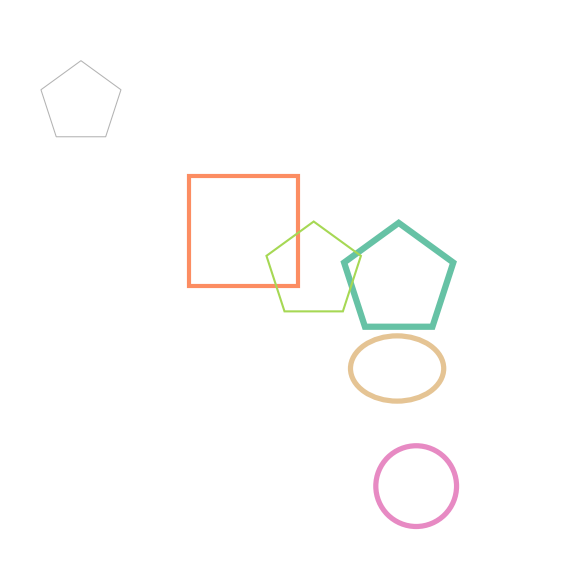[{"shape": "pentagon", "thickness": 3, "radius": 0.5, "center": [0.69, 0.514]}, {"shape": "square", "thickness": 2, "radius": 0.47, "center": [0.422, 0.599]}, {"shape": "circle", "thickness": 2.5, "radius": 0.35, "center": [0.721, 0.157]}, {"shape": "pentagon", "thickness": 1, "radius": 0.43, "center": [0.543, 0.53]}, {"shape": "oval", "thickness": 2.5, "radius": 0.4, "center": [0.688, 0.361]}, {"shape": "pentagon", "thickness": 0.5, "radius": 0.36, "center": [0.14, 0.821]}]